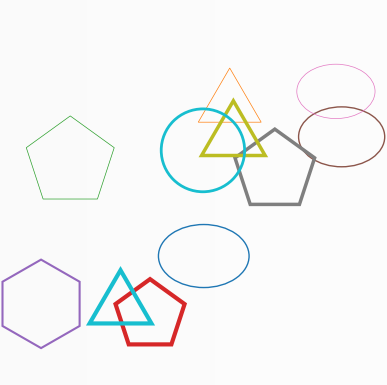[{"shape": "oval", "thickness": 1, "radius": 0.58, "center": [0.526, 0.335]}, {"shape": "triangle", "thickness": 0.5, "radius": 0.47, "center": [0.593, 0.73]}, {"shape": "pentagon", "thickness": 0.5, "radius": 0.6, "center": [0.181, 0.58]}, {"shape": "pentagon", "thickness": 3, "radius": 0.47, "center": [0.387, 0.181]}, {"shape": "hexagon", "thickness": 1.5, "radius": 0.57, "center": [0.106, 0.211]}, {"shape": "oval", "thickness": 1, "radius": 0.56, "center": [0.882, 0.645]}, {"shape": "oval", "thickness": 0.5, "radius": 0.5, "center": [0.867, 0.763]}, {"shape": "pentagon", "thickness": 2.5, "radius": 0.54, "center": [0.709, 0.557]}, {"shape": "triangle", "thickness": 2.5, "radius": 0.47, "center": [0.602, 0.643]}, {"shape": "circle", "thickness": 2, "radius": 0.54, "center": [0.524, 0.61]}, {"shape": "triangle", "thickness": 3, "radius": 0.46, "center": [0.311, 0.206]}]